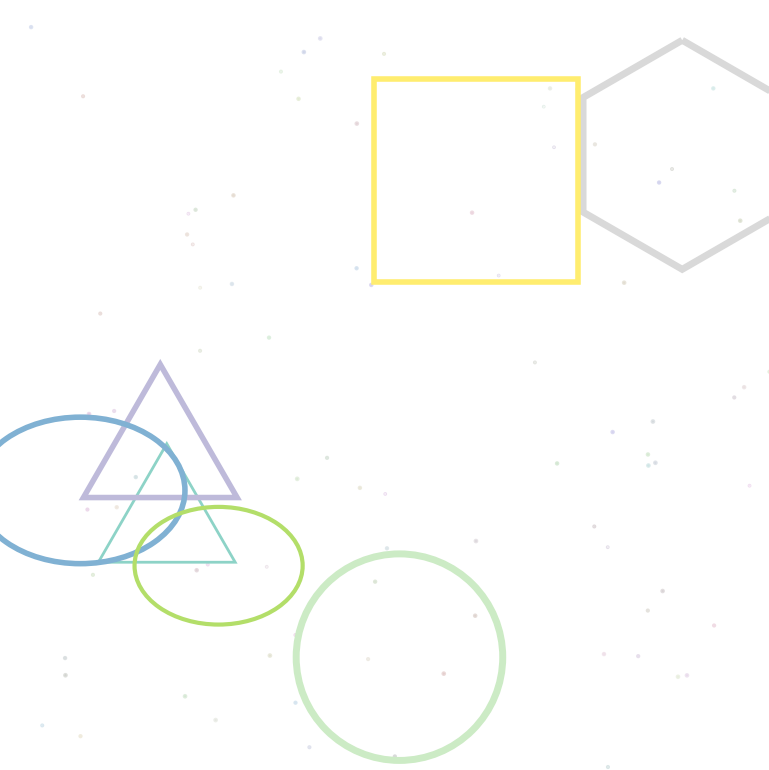[{"shape": "triangle", "thickness": 1, "radius": 0.51, "center": [0.217, 0.321]}, {"shape": "triangle", "thickness": 2, "radius": 0.58, "center": [0.208, 0.411]}, {"shape": "oval", "thickness": 2, "radius": 0.68, "center": [0.104, 0.363]}, {"shape": "oval", "thickness": 1.5, "radius": 0.55, "center": [0.284, 0.265]}, {"shape": "hexagon", "thickness": 2.5, "radius": 0.74, "center": [0.886, 0.799]}, {"shape": "circle", "thickness": 2.5, "radius": 0.67, "center": [0.519, 0.147]}, {"shape": "square", "thickness": 2, "radius": 0.66, "center": [0.619, 0.766]}]